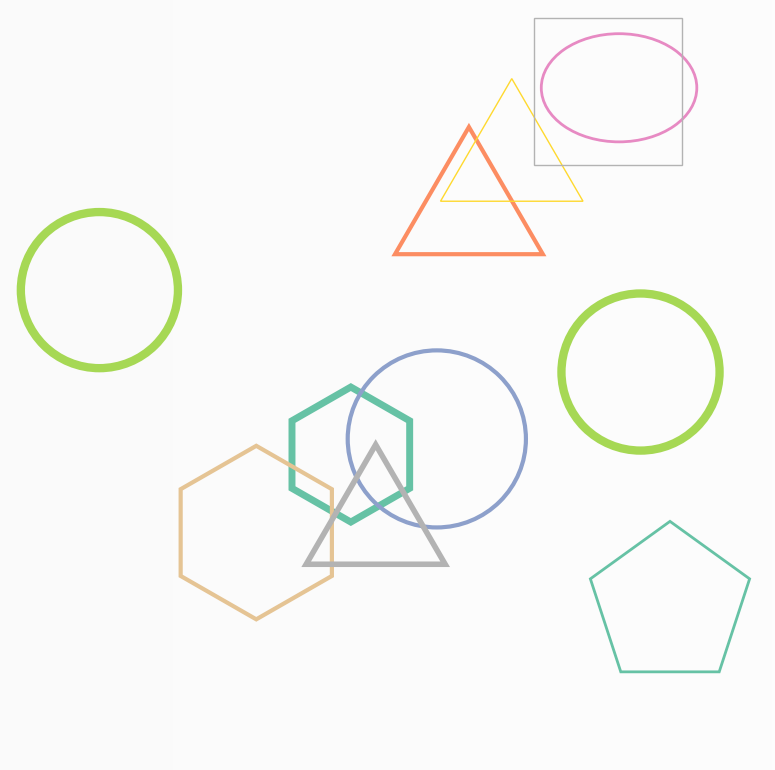[{"shape": "hexagon", "thickness": 2.5, "radius": 0.44, "center": [0.453, 0.41]}, {"shape": "pentagon", "thickness": 1, "radius": 0.54, "center": [0.865, 0.215]}, {"shape": "triangle", "thickness": 1.5, "radius": 0.55, "center": [0.605, 0.725]}, {"shape": "circle", "thickness": 1.5, "radius": 0.57, "center": [0.564, 0.43]}, {"shape": "oval", "thickness": 1, "radius": 0.5, "center": [0.799, 0.886]}, {"shape": "circle", "thickness": 3, "radius": 0.51, "center": [0.128, 0.623]}, {"shape": "circle", "thickness": 3, "radius": 0.51, "center": [0.826, 0.517]}, {"shape": "triangle", "thickness": 0.5, "radius": 0.53, "center": [0.66, 0.792]}, {"shape": "hexagon", "thickness": 1.5, "radius": 0.56, "center": [0.331, 0.308]}, {"shape": "triangle", "thickness": 2, "radius": 0.52, "center": [0.485, 0.319]}, {"shape": "square", "thickness": 0.5, "radius": 0.48, "center": [0.785, 0.881]}]